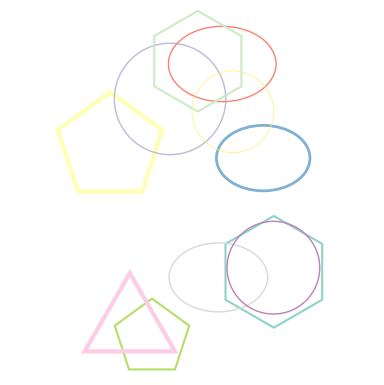[{"shape": "hexagon", "thickness": 1.5, "radius": 0.73, "center": [0.711, 0.294]}, {"shape": "pentagon", "thickness": 3, "radius": 0.71, "center": [0.286, 0.618]}, {"shape": "circle", "thickness": 1, "radius": 0.72, "center": [0.442, 0.743]}, {"shape": "oval", "thickness": 1, "radius": 0.7, "center": [0.577, 0.834]}, {"shape": "oval", "thickness": 2, "radius": 0.61, "center": [0.684, 0.589]}, {"shape": "pentagon", "thickness": 1.5, "radius": 0.51, "center": [0.395, 0.123]}, {"shape": "triangle", "thickness": 3, "radius": 0.68, "center": [0.337, 0.155]}, {"shape": "oval", "thickness": 1, "radius": 0.64, "center": [0.567, 0.28]}, {"shape": "circle", "thickness": 1, "radius": 0.6, "center": [0.71, 0.305]}, {"shape": "hexagon", "thickness": 1.5, "radius": 0.65, "center": [0.514, 0.841]}, {"shape": "circle", "thickness": 0.5, "radius": 0.53, "center": [0.605, 0.71]}]